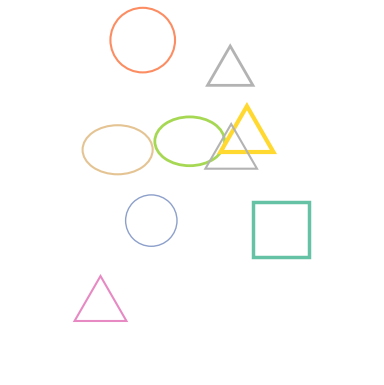[{"shape": "square", "thickness": 2.5, "radius": 0.36, "center": [0.729, 0.404]}, {"shape": "circle", "thickness": 1.5, "radius": 0.42, "center": [0.371, 0.896]}, {"shape": "circle", "thickness": 1, "radius": 0.33, "center": [0.393, 0.427]}, {"shape": "triangle", "thickness": 1.5, "radius": 0.39, "center": [0.261, 0.205]}, {"shape": "oval", "thickness": 2, "radius": 0.45, "center": [0.493, 0.633]}, {"shape": "triangle", "thickness": 3, "radius": 0.4, "center": [0.641, 0.645]}, {"shape": "oval", "thickness": 1.5, "radius": 0.46, "center": [0.306, 0.611]}, {"shape": "triangle", "thickness": 1.5, "radius": 0.39, "center": [0.6, 0.601]}, {"shape": "triangle", "thickness": 2, "radius": 0.34, "center": [0.598, 0.812]}]